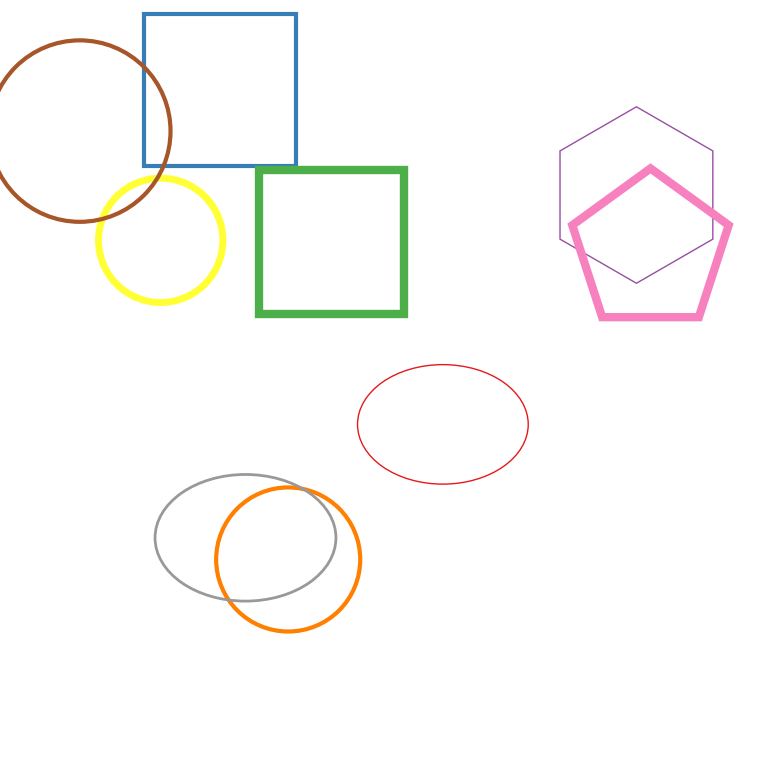[{"shape": "oval", "thickness": 0.5, "radius": 0.55, "center": [0.575, 0.449]}, {"shape": "square", "thickness": 1.5, "radius": 0.49, "center": [0.286, 0.883]}, {"shape": "square", "thickness": 3, "radius": 0.47, "center": [0.431, 0.686]}, {"shape": "hexagon", "thickness": 0.5, "radius": 0.57, "center": [0.827, 0.747]}, {"shape": "circle", "thickness": 1.5, "radius": 0.47, "center": [0.374, 0.273]}, {"shape": "circle", "thickness": 2.5, "radius": 0.4, "center": [0.209, 0.688]}, {"shape": "circle", "thickness": 1.5, "radius": 0.59, "center": [0.104, 0.83]}, {"shape": "pentagon", "thickness": 3, "radius": 0.53, "center": [0.845, 0.675]}, {"shape": "oval", "thickness": 1, "radius": 0.59, "center": [0.319, 0.302]}]